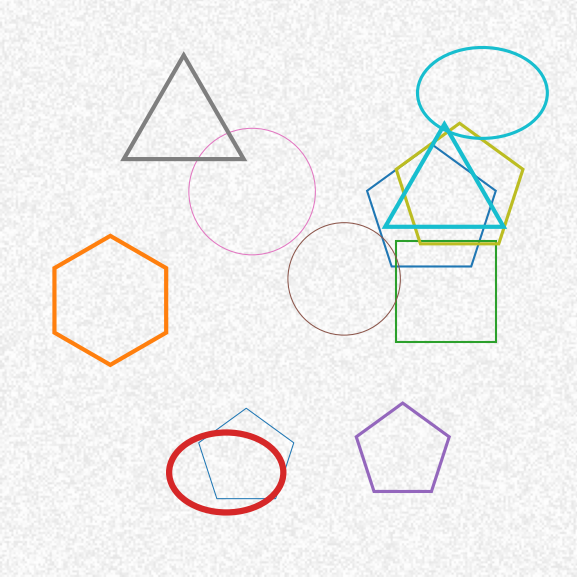[{"shape": "pentagon", "thickness": 0.5, "radius": 0.43, "center": [0.426, 0.206]}, {"shape": "pentagon", "thickness": 1, "radius": 0.59, "center": [0.747, 0.633]}, {"shape": "hexagon", "thickness": 2, "radius": 0.56, "center": [0.191, 0.479]}, {"shape": "square", "thickness": 1, "radius": 0.43, "center": [0.772, 0.494]}, {"shape": "oval", "thickness": 3, "radius": 0.49, "center": [0.392, 0.181]}, {"shape": "pentagon", "thickness": 1.5, "radius": 0.42, "center": [0.697, 0.217]}, {"shape": "circle", "thickness": 0.5, "radius": 0.49, "center": [0.596, 0.516]}, {"shape": "circle", "thickness": 0.5, "radius": 0.55, "center": [0.437, 0.667]}, {"shape": "triangle", "thickness": 2, "radius": 0.6, "center": [0.318, 0.784]}, {"shape": "pentagon", "thickness": 1.5, "radius": 0.58, "center": [0.796, 0.67]}, {"shape": "oval", "thickness": 1.5, "radius": 0.56, "center": [0.835, 0.838]}, {"shape": "triangle", "thickness": 2, "radius": 0.59, "center": [0.77, 0.666]}]